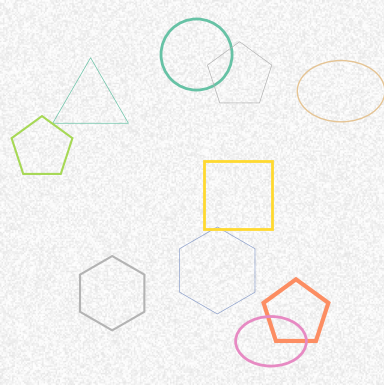[{"shape": "triangle", "thickness": 0.5, "radius": 0.57, "center": [0.235, 0.737]}, {"shape": "circle", "thickness": 2, "radius": 0.46, "center": [0.511, 0.858]}, {"shape": "pentagon", "thickness": 3, "radius": 0.44, "center": [0.769, 0.186]}, {"shape": "hexagon", "thickness": 0.5, "radius": 0.57, "center": [0.564, 0.298]}, {"shape": "oval", "thickness": 2, "radius": 0.46, "center": [0.704, 0.114]}, {"shape": "pentagon", "thickness": 1.5, "radius": 0.42, "center": [0.109, 0.615]}, {"shape": "square", "thickness": 2, "radius": 0.44, "center": [0.618, 0.493]}, {"shape": "oval", "thickness": 1, "radius": 0.57, "center": [0.886, 0.763]}, {"shape": "pentagon", "thickness": 0.5, "radius": 0.44, "center": [0.622, 0.804]}, {"shape": "hexagon", "thickness": 1.5, "radius": 0.48, "center": [0.291, 0.238]}]